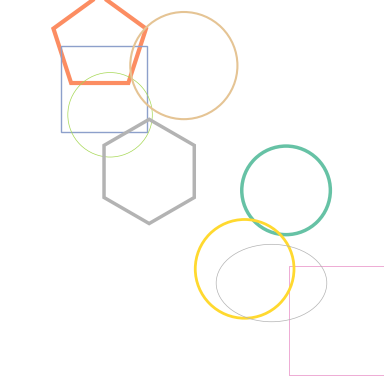[{"shape": "circle", "thickness": 2.5, "radius": 0.58, "center": [0.743, 0.506]}, {"shape": "pentagon", "thickness": 3, "radius": 0.63, "center": [0.259, 0.887]}, {"shape": "square", "thickness": 1, "radius": 0.56, "center": [0.271, 0.769]}, {"shape": "square", "thickness": 0.5, "radius": 0.71, "center": [0.892, 0.168]}, {"shape": "circle", "thickness": 0.5, "radius": 0.55, "center": [0.286, 0.702]}, {"shape": "circle", "thickness": 2, "radius": 0.64, "center": [0.635, 0.302]}, {"shape": "circle", "thickness": 1.5, "radius": 0.7, "center": [0.478, 0.83]}, {"shape": "hexagon", "thickness": 2.5, "radius": 0.68, "center": [0.387, 0.555]}, {"shape": "oval", "thickness": 0.5, "radius": 0.72, "center": [0.705, 0.265]}]